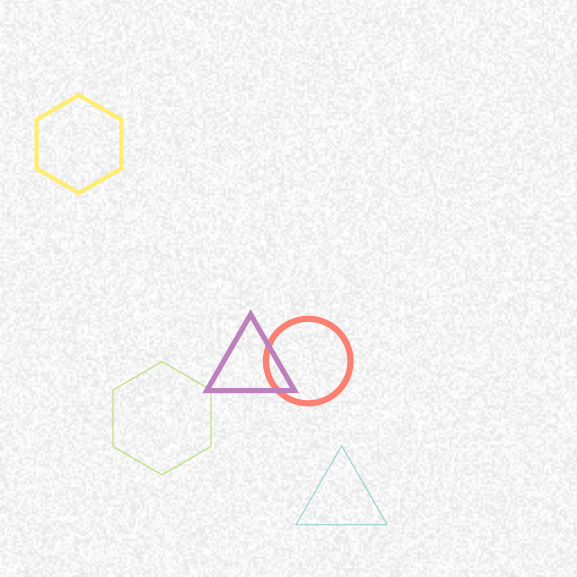[{"shape": "triangle", "thickness": 0.5, "radius": 0.46, "center": [0.592, 0.136]}, {"shape": "circle", "thickness": 3, "radius": 0.37, "center": [0.534, 0.374]}, {"shape": "hexagon", "thickness": 0.5, "radius": 0.49, "center": [0.281, 0.275]}, {"shape": "triangle", "thickness": 2.5, "radius": 0.44, "center": [0.434, 0.367]}, {"shape": "hexagon", "thickness": 2, "radius": 0.42, "center": [0.137, 0.75]}]